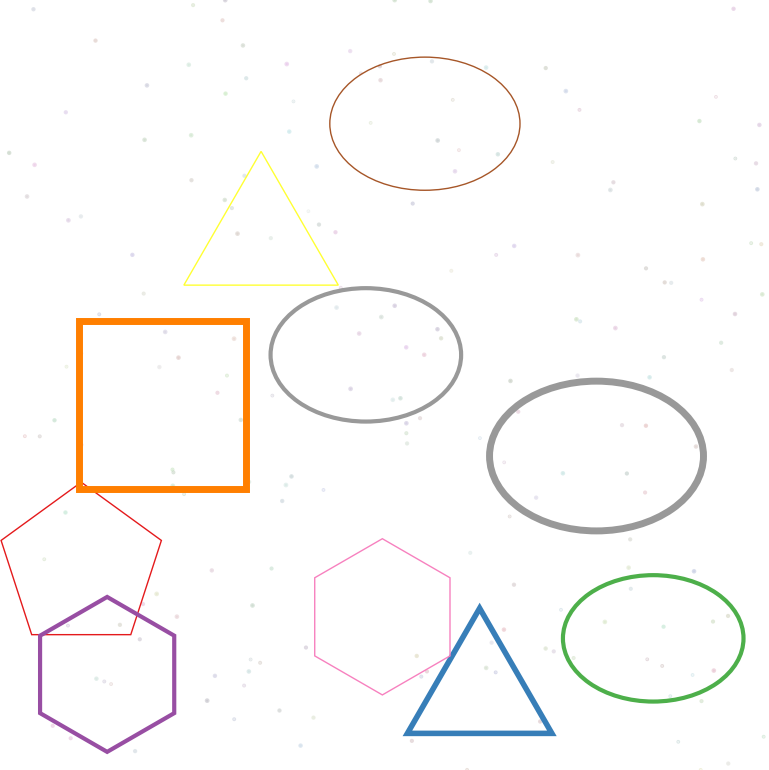[{"shape": "pentagon", "thickness": 0.5, "radius": 0.55, "center": [0.106, 0.264]}, {"shape": "triangle", "thickness": 2, "radius": 0.54, "center": [0.623, 0.102]}, {"shape": "oval", "thickness": 1.5, "radius": 0.59, "center": [0.848, 0.171]}, {"shape": "hexagon", "thickness": 1.5, "radius": 0.5, "center": [0.139, 0.124]}, {"shape": "square", "thickness": 2.5, "radius": 0.54, "center": [0.212, 0.474]}, {"shape": "triangle", "thickness": 0.5, "radius": 0.58, "center": [0.339, 0.688]}, {"shape": "oval", "thickness": 0.5, "radius": 0.62, "center": [0.552, 0.839]}, {"shape": "hexagon", "thickness": 0.5, "radius": 0.51, "center": [0.497, 0.199]}, {"shape": "oval", "thickness": 1.5, "radius": 0.62, "center": [0.475, 0.539]}, {"shape": "oval", "thickness": 2.5, "radius": 0.69, "center": [0.775, 0.408]}]